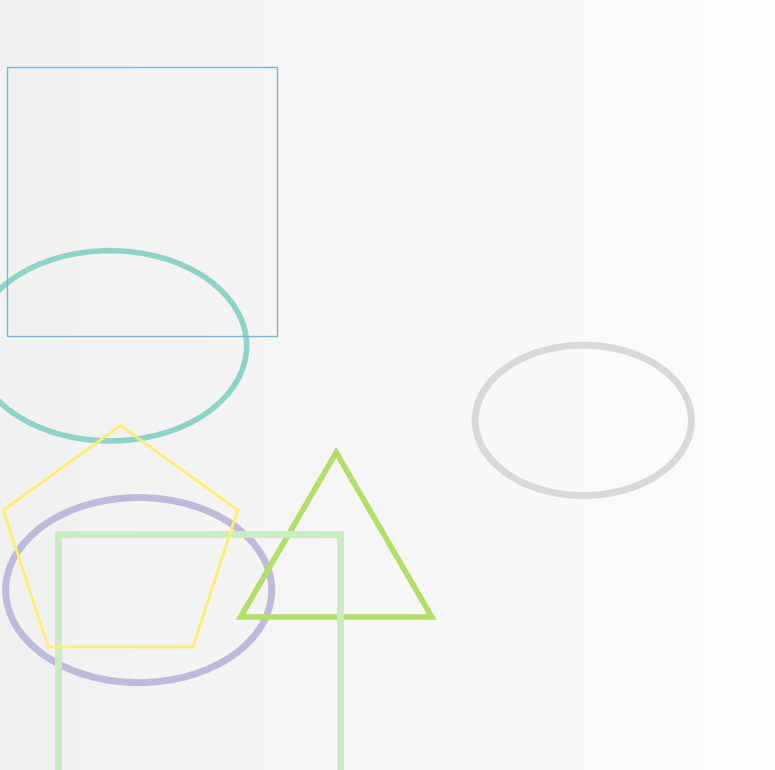[{"shape": "oval", "thickness": 2, "radius": 0.88, "center": [0.142, 0.551]}, {"shape": "oval", "thickness": 2.5, "radius": 0.86, "center": [0.179, 0.234]}, {"shape": "square", "thickness": 0.5, "radius": 0.87, "center": [0.183, 0.738]}, {"shape": "triangle", "thickness": 2, "radius": 0.71, "center": [0.434, 0.27]}, {"shape": "oval", "thickness": 2.5, "radius": 0.7, "center": [0.753, 0.454]}, {"shape": "square", "thickness": 2.5, "radius": 0.91, "center": [0.257, 0.125]}, {"shape": "pentagon", "thickness": 1, "radius": 0.79, "center": [0.156, 0.288]}]